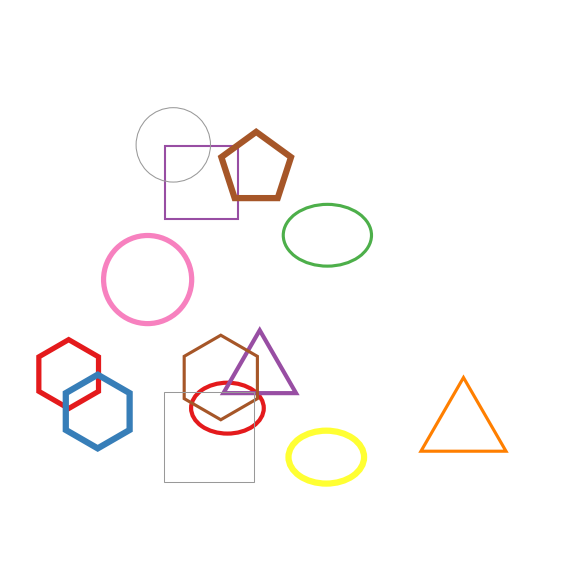[{"shape": "oval", "thickness": 2, "radius": 0.31, "center": [0.394, 0.292]}, {"shape": "hexagon", "thickness": 2.5, "radius": 0.3, "center": [0.119, 0.351]}, {"shape": "hexagon", "thickness": 3, "radius": 0.32, "center": [0.169, 0.287]}, {"shape": "oval", "thickness": 1.5, "radius": 0.38, "center": [0.567, 0.592]}, {"shape": "triangle", "thickness": 2, "radius": 0.36, "center": [0.45, 0.355]}, {"shape": "square", "thickness": 1, "radius": 0.32, "center": [0.349, 0.683]}, {"shape": "triangle", "thickness": 1.5, "radius": 0.43, "center": [0.803, 0.26]}, {"shape": "oval", "thickness": 3, "radius": 0.33, "center": [0.565, 0.208]}, {"shape": "hexagon", "thickness": 1.5, "radius": 0.37, "center": [0.382, 0.345]}, {"shape": "pentagon", "thickness": 3, "radius": 0.32, "center": [0.444, 0.707]}, {"shape": "circle", "thickness": 2.5, "radius": 0.38, "center": [0.256, 0.515]}, {"shape": "circle", "thickness": 0.5, "radius": 0.32, "center": [0.3, 0.748]}, {"shape": "square", "thickness": 0.5, "radius": 0.39, "center": [0.361, 0.243]}]